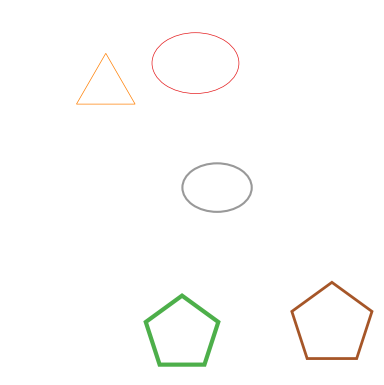[{"shape": "oval", "thickness": 0.5, "radius": 0.56, "center": [0.508, 0.836]}, {"shape": "pentagon", "thickness": 3, "radius": 0.5, "center": [0.473, 0.133]}, {"shape": "triangle", "thickness": 0.5, "radius": 0.44, "center": [0.275, 0.774]}, {"shape": "pentagon", "thickness": 2, "radius": 0.55, "center": [0.862, 0.157]}, {"shape": "oval", "thickness": 1.5, "radius": 0.45, "center": [0.564, 0.513]}]